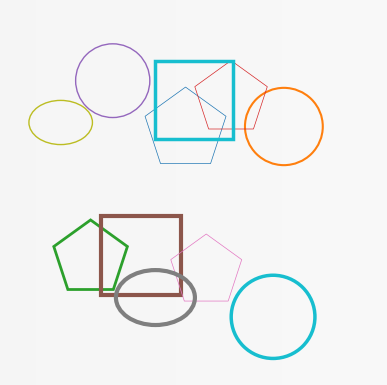[{"shape": "pentagon", "thickness": 0.5, "radius": 0.55, "center": [0.479, 0.664]}, {"shape": "circle", "thickness": 1.5, "radius": 0.5, "center": [0.733, 0.671]}, {"shape": "pentagon", "thickness": 2, "radius": 0.5, "center": [0.234, 0.329]}, {"shape": "pentagon", "thickness": 0.5, "radius": 0.49, "center": [0.596, 0.744]}, {"shape": "circle", "thickness": 1, "radius": 0.48, "center": [0.291, 0.79]}, {"shape": "square", "thickness": 3, "radius": 0.52, "center": [0.363, 0.336]}, {"shape": "pentagon", "thickness": 0.5, "radius": 0.48, "center": [0.532, 0.296]}, {"shape": "oval", "thickness": 3, "radius": 0.51, "center": [0.401, 0.227]}, {"shape": "oval", "thickness": 1, "radius": 0.41, "center": [0.157, 0.682]}, {"shape": "circle", "thickness": 2.5, "radius": 0.54, "center": [0.705, 0.177]}, {"shape": "square", "thickness": 2.5, "radius": 0.51, "center": [0.501, 0.74]}]